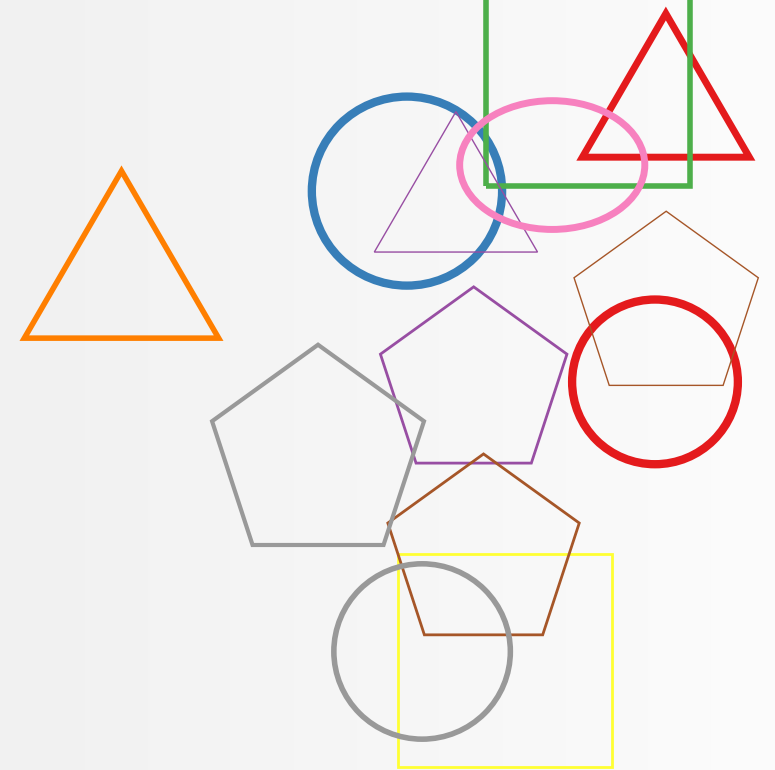[{"shape": "circle", "thickness": 3, "radius": 0.53, "center": [0.845, 0.504]}, {"shape": "triangle", "thickness": 2.5, "radius": 0.62, "center": [0.859, 0.858]}, {"shape": "circle", "thickness": 3, "radius": 0.61, "center": [0.525, 0.752]}, {"shape": "square", "thickness": 2, "radius": 0.66, "center": [0.758, 0.89]}, {"shape": "triangle", "thickness": 0.5, "radius": 0.61, "center": [0.588, 0.733]}, {"shape": "pentagon", "thickness": 1, "radius": 0.63, "center": [0.611, 0.501]}, {"shape": "triangle", "thickness": 2, "radius": 0.72, "center": [0.157, 0.633]}, {"shape": "square", "thickness": 1, "radius": 0.69, "center": [0.651, 0.143]}, {"shape": "pentagon", "thickness": 0.5, "radius": 0.62, "center": [0.86, 0.601]}, {"shape": "pentagon", "thickness": 1, "radius": 0.65, "center": [0.624, 0.281]}, {"shape": "oval", "thickness": 2.5, "radius": 0.6, "center": [0.713, 0.786]}, {"shape": "circle", "thickness": 2, "radius": 0.57, "center": [0.545, 0.154]}, {"shape": "pentagon", "thickness": 1.5, "radius": 0.72, "center": [0.41, 0.409]}]